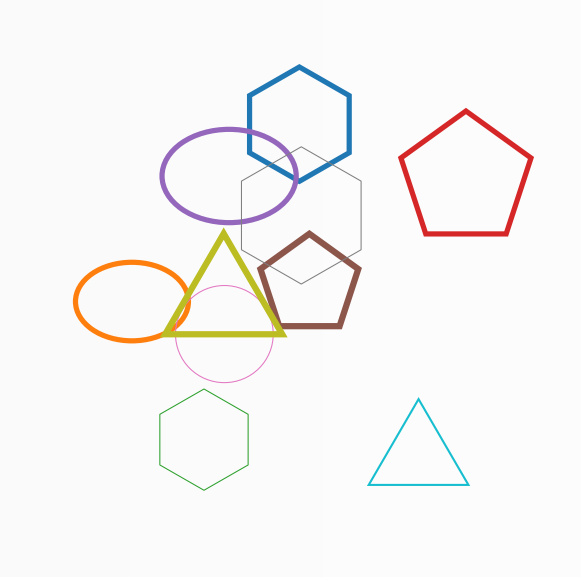[{"shape": "hexagon", "thickness": 2.5, "radius": 0.49, "center": [0.515, 0.784]}, {"shape": "oval", "thickness": 2.5, "radius": 0.49, "center": [0.227, 0.477]}, {"shape": "hexagon", "thickness": 0.5, "radius": 0.44, "center": [0.351, 0.238]}, {"shape": "pentagon", "thickness": 2.5, "radius": 0.59, "center": [0.802, 0.689]}, {"shape": "oval", "thickness": 2.5, "radius": 0.58, "center": [0.394, 0.694]}, {"shape": "pentagon", "thickness": 3, "radius": 0.44, "center": [0.532, 0.506]}, {"shape": "circle", "thickness": 0.5, "radius": 0.42, "center": [0.386, 0.421]}, {"shape": "hexagon", "thickness": 0.5, "radius": 0.59, "center": [0.518, 0.626]}, {"shape": "triangle", "thickness": 3, "radius": 0.58, "center": [0.385, 0.478]}, {"shape": "triangle", "thickness": 1, "radius": 0.5, "center": [0.72, 0.209]}]